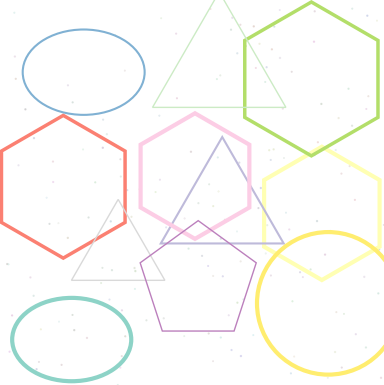[{"shape": "oval", "thickness": 3, "radius": 0.77, "center": [0.186, 0.118]}, {"shape": "hexagon", "thickness": 3, "radius": 0.87, "center": [0.836, 0.446]}, {"shape": "triangle", "thickness": 1.5, "radius": 0.92, "center": [0.577, 0.46]}, {"shape": "hexagon", "thickness": 2.5, "radius": 0.93, "center": [0.164, 0.515]}, {"shape": "oval", "thickness": 1.5, "radius": 0.79, "center": [0.217, 0.813]}, {"shape": "hexagon", "thickness": 2.5, "radius": 1.0, "center": [0.809, 0.795]}, {"shape": "hexagon", "thickness": 3, "radius": 0.82, "center": [0.506, 0.543]}, {"shape": "triangle", "thickness": 1, "radius": 0.7, "center": [0.307, 0.342]}, {"shape": "pentagon", "thickness": 1, "radius": 0.79, "center": [0.515, 0.268]}, {"shape": "triangle", "thickness": 1, "radius": 1.0, "center": [0.569, 0.821]}, {"shape": "circle", "thickness": 3, "radius": 0.93, "center": [0.853, 0.212]}]